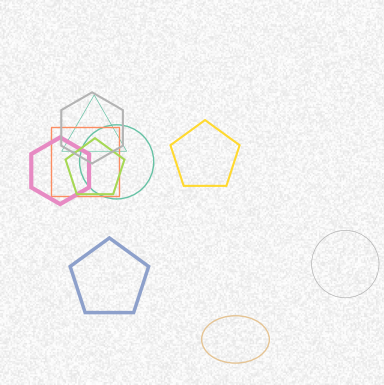[{"shape": "triangle", "thickness": 0.5, "radius": 0.49, "center": [0.245, 0.656]}, {"shape": "circle", "thickness": 1, "radius": 0.48, "center": [0.303, 0.58]}, {"shape": "square", "thickness": 1, "radius": 0.45, "center": [0.221, 0.581]}, {"shape": "pentagon", "thickness": 2.5, "radius": 0.54, "center": [0.284, 0.275]}, {"shape": "hexagon", "thickness": 3, "radius": 0.43, "center": [0.156, 0.557]}, {"shape": "pentagon", "thickness": 1.5, "radius": 0.4, "center": [0.247, 0.561]}, {"shape": "pentagon", "thickness": 1.5, "radius": 0.47, "center": [0.533, 0.594]}, {"shape": "oval", "thickness": 1, "radius": 0.44, "center": [0.612, 0.118]}, {"shape": "hexagon", "thickness": 1.5, "radius": 0.46, "center": [0.239, 0.668]}, {"shape": "circle", "thickness": 0.5, "radius": 0.44, "center": [0.897, 0.314]}]